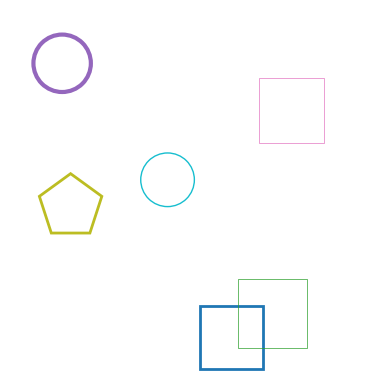[{"shape": "square", "thickness": 2, "radius": 0.41, "center": [0.602, 0.123]}, {"shape": "square", "thickness": 0.5, "radius": 0.45, "center": [0.708, 0.187]}, {"shape": "circle", "thickness": 3, "radius": 0.37, "center": [0.161, 0.836]}, {"shape": "square", "thickness": 0.5, "radius": 0.42, "center": [0.757, 0.713]}, {"shape": "pentagon", "thickness": 2, "radius": 0.43, "center": [0.183, 0.464]}, {"shape": "circle", "thickness": 1, "radius": 0.35, "center": [0.435, 0.533]}]